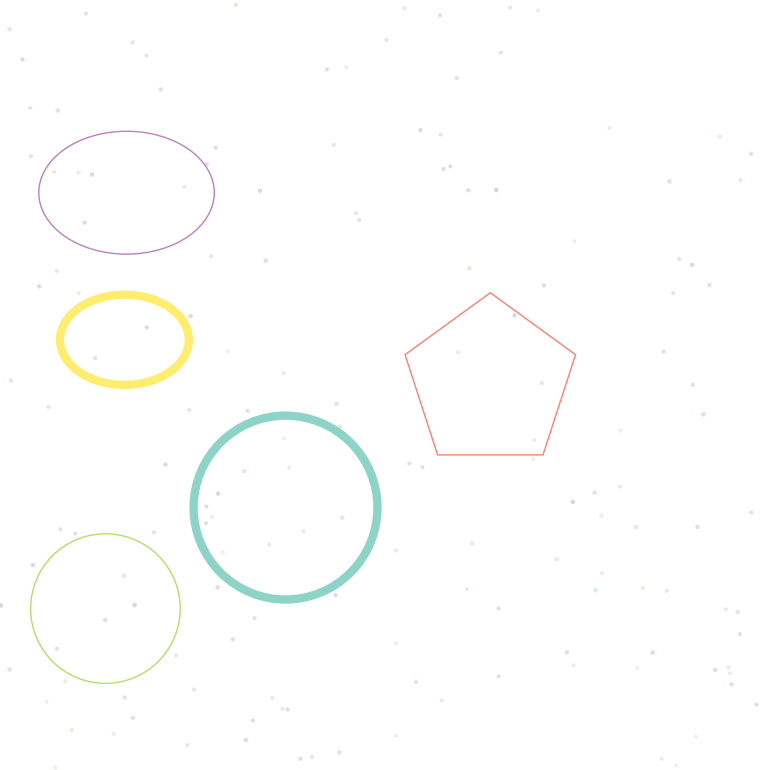[{"shape": "circle", "thickness": 3, "radius": 0.6, "center": [0.371, 0.341]}, {"shape": "pentagon", "thickness": 0.5, "radius": 0.58, "center": [0.637, 0.503]}, {"shape": "circle", "thickness": 0.5, "radius": 0.49, "center": [0.137, 0.21]}, {"shape": "oval", "thickness": 0.5, "radius": 0.57, "center": [0.164, 0.75]}, {"shape": "oval", "thickness": 3, "radius": 0.42, "center": [0.162, 0.559]}]